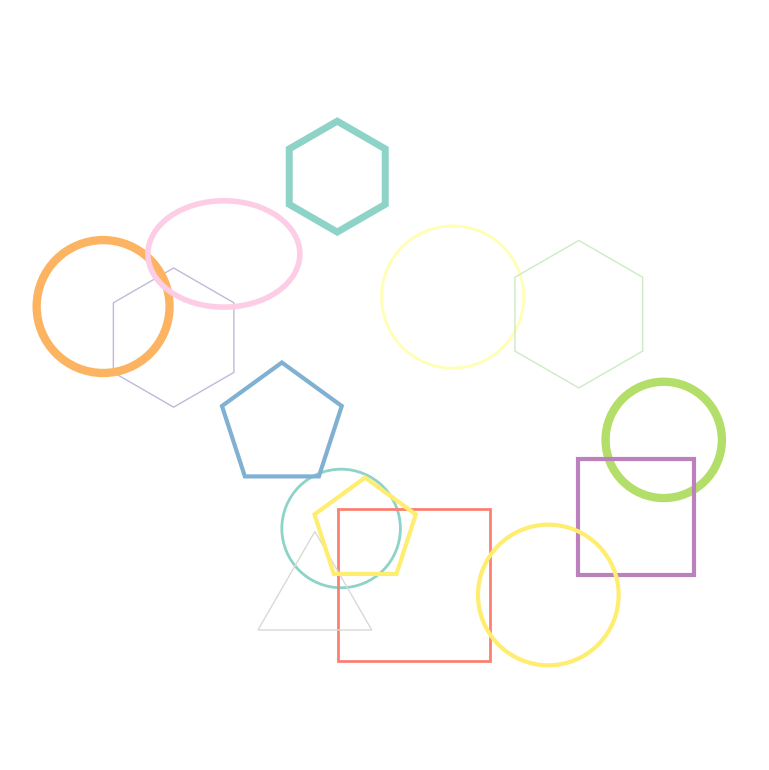[{"shape": "hexagon", "thickness": 2.5, "radius": 0.36, "center": [0.438, 0.771]}, {"shape": "circle", "thickness": 1, "radius": 0.38, "center": [0.443, 0.314]}, {"shape": "circle", "thickness": 1, "radius": 0.46, "center": [0.588, 0.614]}, {"shape": "hexagon", "thickness": 0.5, "radius": 0.45, "center": [0.225, 0.562]}, {"shape": "square", "thickness": 1, "radius": 0.49, "center": [0.538, 0.24]}, {"shape": "pentagon", "thickness": 1.5, "radius": 0.41, "center": [0.366, 0.447]}, {"shape": "circle", "thickness": 3, "radius": 0.43, "center": [0.134, 0.602]}, {"shape": "circle", "thickness": 3, "radius": 0.38, "center": [0.862, 0.429]}, {"shape": "oval", "thickness": 2, "radius": 0.49, "center": [0.291, 0.67]}, {"shape": "triangle", "thickness": 0.5, "radius": 0.43, "center": [0.409, 0.224]}, {"shape": "square", "thickness": 1.5, "radius": 0.38, "center": [0.827, 0.329]}, {"shape": "hexagon", "thickness": 0.5, "radius": 0.48, "center": [0.752, 0.592]}, {"shape": "pentagon", "thickness": 1.5, "radius": 0.35, "center": [0.474, 0.311]}, {"shape": "circle", "thickness": 1.5, "radius": 0.46, "center": [0.712, 0.227]}]